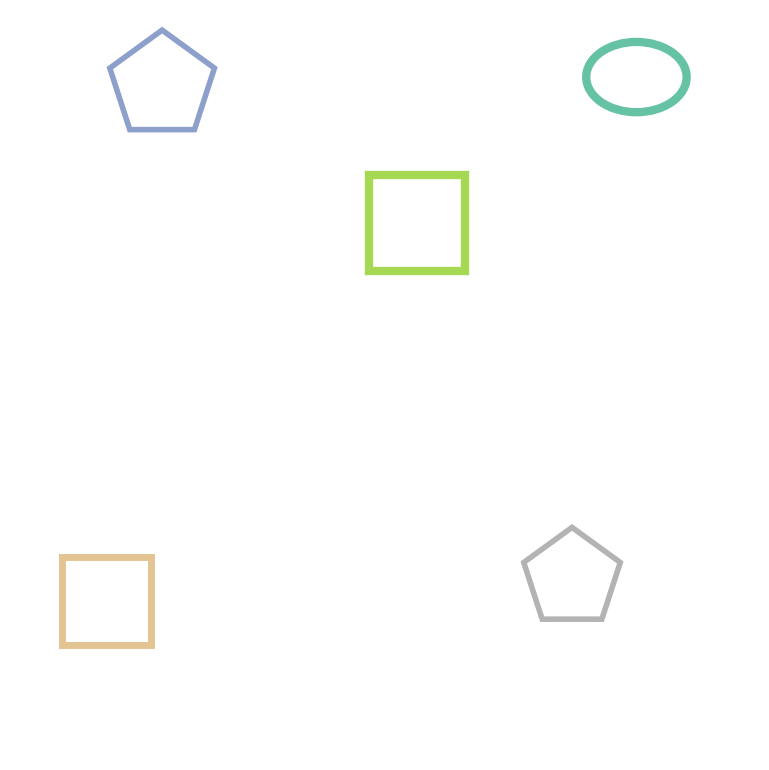[{"shape": "oval", "thickness": 3, "radius": 0.33, "center": [0.827, 0.9]}, {"shape": "pentagon", "thickness": 2, "radius": 0.36, "center": [0.211, 0.889]}, {"shape": "square", "thickness": 3, "radius": 0.31, "center": [0.542, 0.71]}, {"shape": "square", "thickness": 2.5, "radius": 0.29, "center": [0.138, 0.22]}, {"shape": "pentagon", "thickness": 2, "radius": 0.33, "center": [0.743, 0.249]}]